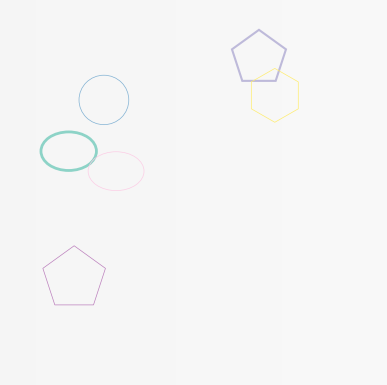[{"shape": "oval", "thickness": 2, "radius": 0.36, "center": [0.177, 0.607]}, {"shape": "pentagon", "thickness": 1.5, "radius": 0.37, "center": [0.668, 0.849]}, {"shape": "circle", "thickness": 0.5, "radius": 0.32, "center": [0.268, 0.74]}, {"shape": "oval", "thickness": 0.5, "radius": 0.36, "center": [0.3, 0.555]}, {"shape": "pentagon", "thickness": 0.5, "radius": 0.42, "center": [0.191, 0.277]}, {"shape": "hexagon", "thickness": 0.5, "radius": 0.35, "center": [0.709, 0.752]}]